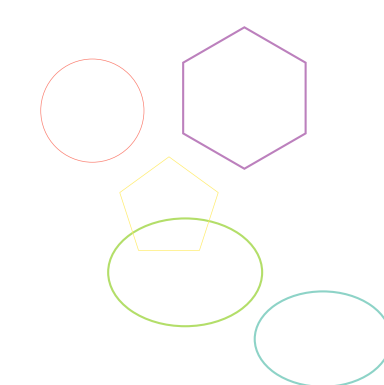[{"shape": "oval", "thickness": 1.5, "radius": 0.88, "center": [0.839, 0.119]}, {"shape": "circle", "thickness": 0.5, "radius": 0.67, "center": [0.24, 0.713]}, {"shape": "oval", "thickness": 1.5, "radius": 1.0, "center": [0.481, 0.293]}, {"shape": "hexagon", "thickness": 1.5, "radius": 0.92, "center": [0.635, 0.745]}, {"shape": "pentagon", "thickness": 0.5, "radius": 0.67, "center": [0.439, 0.458]}]